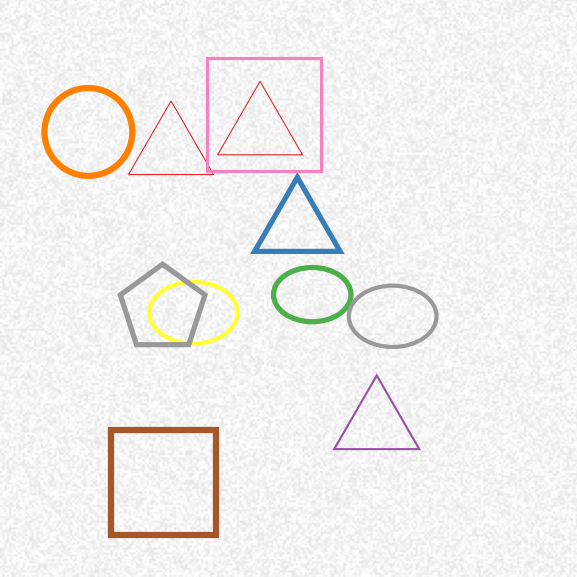[{"shape": "triangle", "thickness": 0.5, "radius": 0.42, "center": [0.45, 0.774]}, {"shape": "triangle", "thickness": 0.5, "radius": 0.42, "center": [0.296, 0.739]}, {"shape": "triangle", "thickness": 2.5, "radius": 0.43, "center": [0.515, 0.607]}, {"shape": "oval", "thickness": 2.5, "radius": 0.34, "center": [0.541, 0.489]}, {"shape": "triangle", "thickness": 1, "radius": 0.43, "center": [0.652, 0.264]}, {"shape": "circle", "thickness": 3, "radius": 0.38, "center": [0.153, 0.771]}, {"shape": "oval", "thickness": 2, "radius": 0.38, "center": [0.335, 0.458]}, {"shape": "square", "thickness": 3, "radius": 0.46, "center": [0.283, 0.163]}, {"shape": "square", "thickness": 1.5, "radius": 0.49, "center": [0.457, 0.801]}, {"shape": "pentagon", "thickness": 2.5, "radius": 0.39, "center": [0.282, 0.465]}, {"shape": "oval", "thickness": 2, "radius": 0.38, "center": [0.68, 0.451]}]